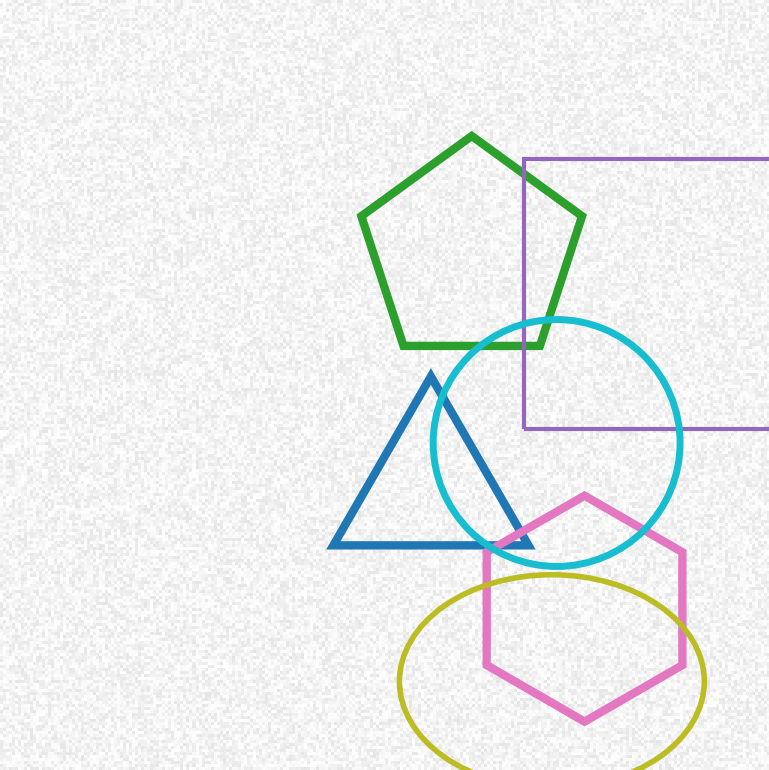[{"shape": "triangle", "thickness": 3, "radius": 0.73, "center": [0.56, 0.365]}, {"shape": "pentagon", "thickness": 3, "radius": 0.75, "center": [0.613, 0.673]}, {"shape": "square", "thickness": 1.5, "radius": 0.88, "center": [0.856, 0.618]}, {"shape": "hexagon", "thickness": 3, "radius": 0.73, "center": [0.759, 0.21]}, {"shape": "oval", "thickness": 2, "radius": 0.99, "center": [0.717, 0.115]}, {"shape": "circle", "thickness": 2.5, "radius": 0.8, "center": [0.723, 0.425]}]